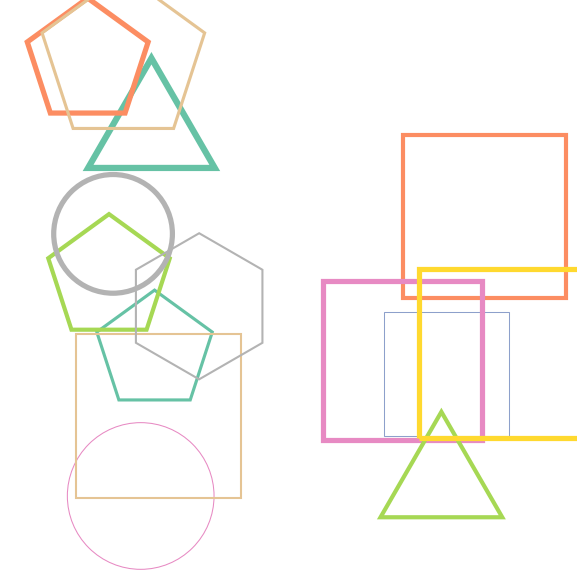[{"shape": "pentagon", "thickness": 1.5, "radius": 0.53, "center": [0.268, 0.392]}, {"shape": "triangle", "thickness": 3, "radius": 0.63, "center": [0.262, 0.772]}, {"shape": "square", "thickness": 2, "radius": 0.7, "center": [0.839, 0.624]}, {"shape": "pentagon", "thickness": 2.5, "radius": 0.55, "center": [0.152, 0.892]}, {"shape": "square", "thickness": 0.5, "radius": 0.54, "center": [0.773, 0.352]}, {"shape": "circle", "thickness": 0.5, "radius": 0.64, "center": [0.244, 0.14]}, {"shape": "square", "thickness": 2.5, "radius": 0.69, "center": [0.697, 0.375]}, {"shape": "pentagon", "thickness": 2, "radius": 0.55, "center": [0.189, 0.518]}, {"shape": "triangle", "thickness": 2, "radius": 0.61, "center": [0.764, 0.164]}, {"shape": "square", "thickness": 2.5, "radius": 0.73, "center": [0.871, 0.387]}, {"shape": "square", "thickness": 1, "radius": 0.71, "center": [0.274, 0.278]}, {"shape": "pentagon", "thickness": 1.5, "radius": 0.74, "center": [0.214, 0.896]}, {"shape": "circle", "thickness": 2.5, "radius": 0.51, "center": [0.196, 0.594]}, {"shape": "hexagon", "thickness": 1, "radius": 0.63, "center": [0.345, 0.469]}]